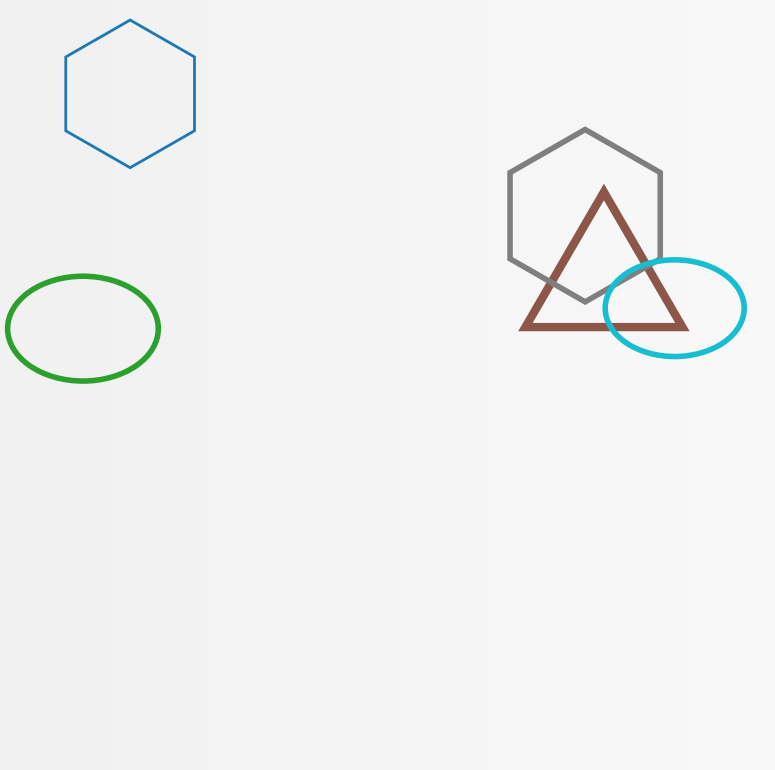[{"shape": "hexagon", "thickness": 1, "radius": 0.48, "center": [0.168, 0.878]}, {"shape": "oval", "thickness": 2, "radius": 0.49, "center": [0.107, 0.573]}, {"shape": "triangle", "thickness": 3, "radius": 0.58, "center": [0.779, 0.634]}, {"shape": "hexagon", "thickness": 2, "radius": 0.56, "center": [0.755, 0.72]}, {"shape": "oval", "thickness": 2, "radius": 0.45, "center": [0.871, 0.6]}]